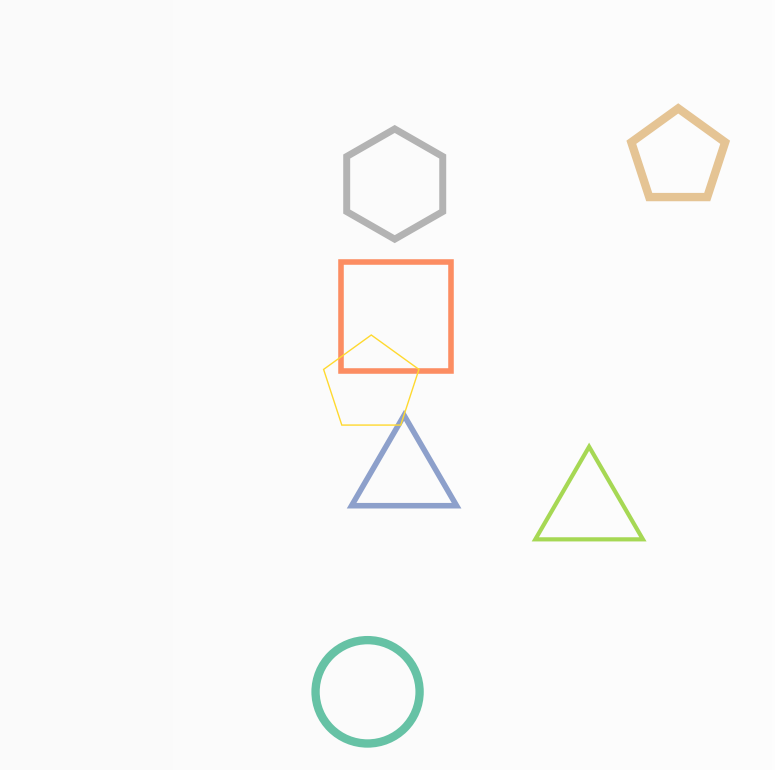[{"shape": "circle", "thickness": 3, "radius": 0.34, "center": [0.474, 0.102]}, {"shape": "square", "thickness": 2, "radius": 0.35, "center": [0.511, 0.589]}, {"shape": "triangle", "thickness": 2, "radius": 0.39, "center": [0.521, 0.382]}, {"shape": "triangle", "thickness": 1.5, "radius": 0.4, "center": [0.76, 0.34]}, {"shape": "pentagon", "thickness": 0.5, "radius": 0.32, "center": [0.479, 0.5]}, {"shape": "pentagon", "thickness": 3, "radius": 0.32, "center": [0.875, 0.796]}, {"shape": "hexagon", "thickness": 2.5, "radius": 0.36, "center": [0.509, 0.761]}]